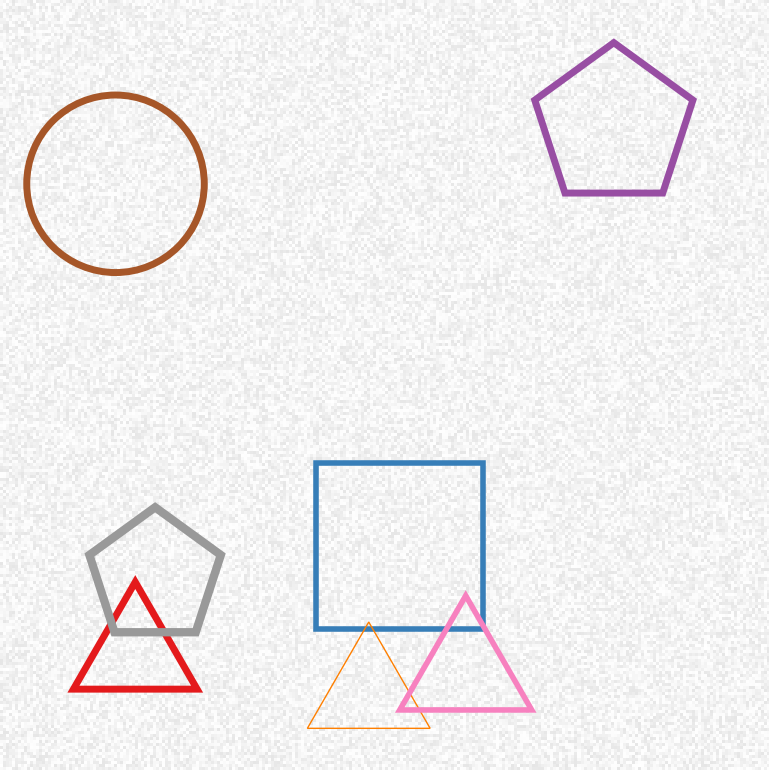[{"shape": "triangle", "thickness": 2.5, "radius": 0.46, "center": [0.176, 0.151]}, {"shape": "square", "thickness": 2, "radius": 0.54, "center": [0.519, 0.291]}, {"shape": "pentagon", "thickness": 2.5, "radius": 0.54, "center": [0.797, 0.837]}, {"shape": "triangle", "thickness": 0.5, "radius": 0.46, "center": [0.479, 0.1]}, {"shape": "circle", "thickness": 2.5, "radius": 0.58, "center": [0.15, 0.761]}, {"shape": "triangle", "thickness": 2, "radius": 0.49, "center": [0.605, 0.127]}, {"shape": "pentagon", "thickness": 3, "radius": 0.45, "center": [0.201, 0.251]}]